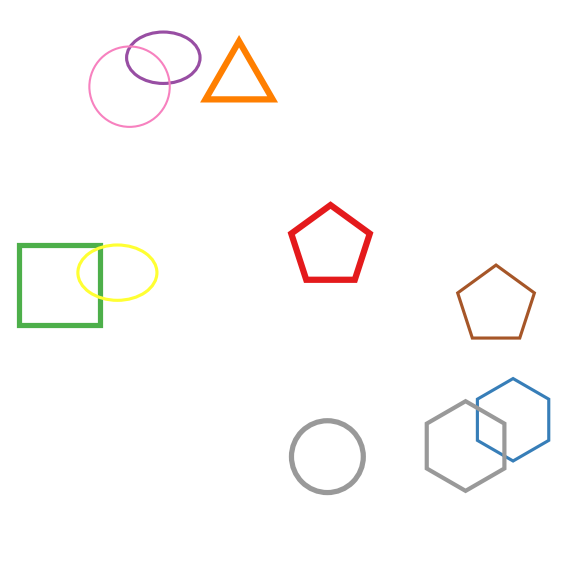[{"shape": "pentagon", "thickness": 3, "radius": 0.36, "center": [0.572, 0.573]}, {"shape": "hexagon", "thickness": 1.5, "radius": 0.36, "center": [0.888, 0.272]}, {"shape": "square", "thickness": 2.5, "radius": 0.35, "center": [0.103, 0.505]}, {"shape": "oval", "thickness": 1.5, "radius": 0.32, "center": [0.283, 0.899]}, {"shape": "triangle", "thickness": 3, "radius": 0.34, "center": [0.414, 0.861]}, {"shape": "oval", "thickness": 1.5, "radius": 0.34, "center": [0.203, 0.527]}, {"shape": "pentagon", "thickness": 1.5, "radius": 0.35, "center": [0.859, 0.47]}, {"shape": "circle", "thickness": 1, "radius": 0.35, "center": [0.224, 0.849]}, {"shape": "hexagon", "thickness": 2, "radius": 0.39, "center": [0.806, 0.227]}, {"shape": "circle", "thickness": 2.5, "radius": 0.31, "center": [0.567, 0.208]}]